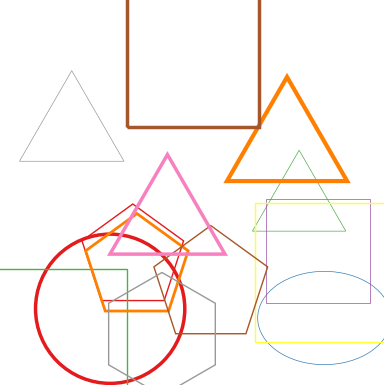[{"shape": "pentagon", "thickness": 1, "radius": 0.69, "center": [0.345, 0.331]}, {"shape": "circle", "thickness": 2.5, "radius": 0.97, "center": [0.286, 0.198]}, {"shape": "oval", "thickness": 0.5, "radius": 0.87, "center": [0.842, 0.174]}, {"shape": "square", "thickness": 1, "radius": 1.0, "center": [0.129, 0.102]}, {"shape": "triangle", "thickness": 0.5, "radius": 0.7, "center": [0.777, 0.47]}, {"shape": "square", "thickness": 0.5, "radius": 0.67, "center": [0.827, 0.348]}, {"shape": "triangle", "thickness": 3, "radius": 0.9, "center": [0.746, 0.62]}, {"shape": "pentagon", "thickness": 2, "radius": 0.7, "center": [0.356, 0.305]}, {"shape": "square", "thickness": 1, "radius": 0.9, "center": [0.843, 0.293]}, {"shape": "square", "thickness": 2.5, "radius": 0.86, "center": [0.502, 0.842]}, {"shape": "pentagon", "thickness": 1, "radius": 0.78, "center": [0.547, 0.259]}, {"shape": "triangle", "thickness": 2.5, "radius": 0.86, "center": [0.435, 0.426]}, {"shape": "hexagon", "thickness": 1, "radius": 0.8, "center": [0.421, 0.132]}, {"shape": "triangle", "thickness": 0.5, "radius": 0.78, "center": [0.186, 0.66]}]